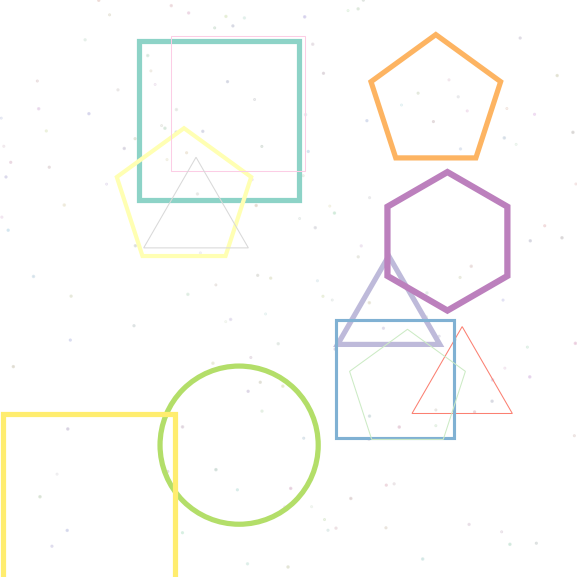[{"shape": "square", "thickness": 2.5, "radius": 0.69, "center": [0.38, 0.791]}, {"shape": "pentagon", "thickness": 2, "radius": 0.61, "center": [0.319, 0.655]}, {"shape": "triangle", "thickness": 2.5, "radius": 0.51, "center": [0.673, 0.454]}, {"shape": "triangle", "thickness": 0.5, "radius": 0.5, "center": [0.8, 0.333]}, {"shape": "square", "thickness": 1.5, "radius": 0.51, "center": [0.684, 0.343]}, {"shape": "pentagon", "thickness": 2.5, "radius": 0.59, "center": [0.755, 0.821]}, {"shape": "circle", "thickness": 2.5, "radius": 0.68, "center": [0.414, 0.228]}, {"shape": "square", "thickness": 0.5, "radius": 0.58, "center": [0.412, 0.82]}, {"shape": "triangle", "thickness": 0.5, "radius": 0.52, "center": [0.339, 0.622]}, {"shape": "hexagon", "thickness": 3, "radius": 0.6, "center": [0.775, 0.581]}, {"shape": "pentagon", "thickness": 0.5, "radius": 0.53, "center": [0.706, 0.324]}, {"shape": "square", "thickness": 2.5, "radius": 0.74, "center": [0.154, 0.133]}]